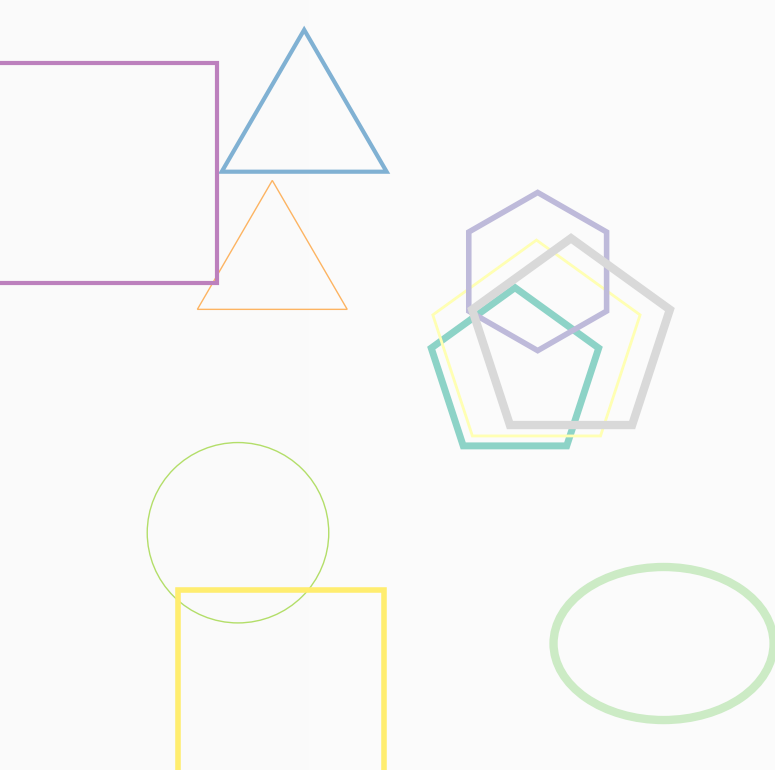[{"shape": "pentagon", "thickness": 2.5, "radius": 0.57, "center": [0.664, 0.513]}, {"shape": "pentagon", "thickness": 1, "radius": 0.7, "center": [0.692, 0.548]}, {"shape": "hexagon", "thickness": 2, "radius": 0.51, "center": [0.694, 0.647]}, {"shape": "triangle", "thickness": 1.5, "radius": 0.61, "center": [0.392, 0.838]}, {"shape": "triangle", "thickness": 0.5, "radius": 0.56, "center": [0.351, 0.654]}, {"shape": "circle", "thickness": 0.5, "radius": 0.59, "center": [0.307, 0.308]}, {"shape": "pentagon", "thickness": 3, "radius": 0.67, "center": [0.737, 0.557]}, {"shape": "square", "thickness": 1.5, "radius": 0.72, "center": [0.136, 0.775]}, {"shape": "oval", "thickness": 3, "radius": 0.71, "center": [0.856, 0.164]}, {"shape": "square", "thickness": 2, "radius": 0.66, "center": [0.363, 0.101]}]